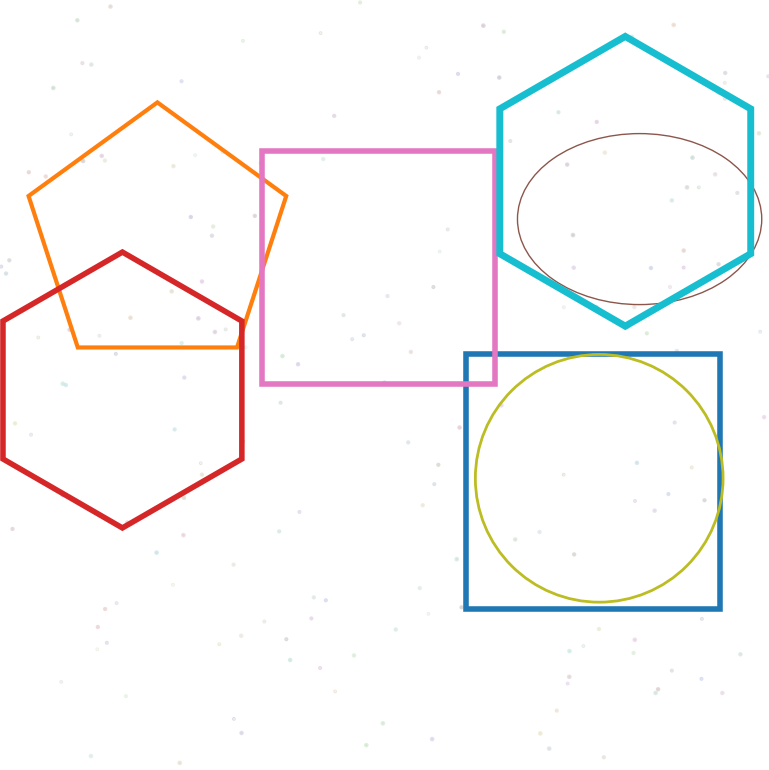[{"shape": "square", "thickness": 2, "radius": 0.83, "center": [0.77, 0.374]}, {"shape": "pentagon", "thickness": 1.5, "radius": 0.88, "center": [0.204, 0.691]}, {"shape": "hexagon", "thickness": 2, "radius": 0.9, "center": [0.159, 0.494]}, {"shape": "oval", "thickness": 0.5, "radius": 0.79, "center": [0.831, 0.715]}, {"shape": "square", "thickness": 2, "radius": 0.76, "center": [0.492, 0.653]}, {"shape": "circle", "thickness": 1, "radius": 0.8, "center": [0.778, 0.379]}, {"shape": "hexagon", "thickness": 2.5, "radius": 0.94, "center": [0.812, 0.765]}]